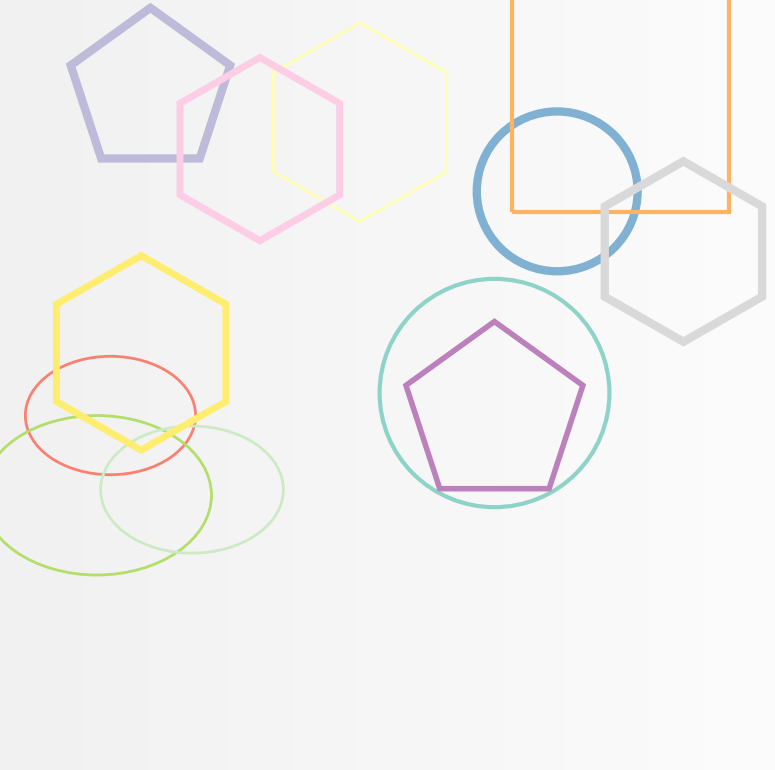[{"shape": "circle", "thickness": 1.5, "radius": 0.74, "center": [0.638, 0.49]}, {"shape": "hexagon", "thickness": 1, "radius": 0.65, "center": [0.465, 0.841]}, {"shape": "pentagon", "thickness": 3, "radius": 0.54, "center": [0.194, 0.882]}, {"shape": "oval", "thickness": 1, "radius": 0.55, "center": [0.143, 0.46]}, {"shape": "circle", "thickness": 3, "radius": 0.52, "center": [0.719, 0.751]}, {"shape": "square", "thickness": 1.5, "radius": 0.7, "center": [0.801, 0.864]}, {"shape": "oval", "thickness": 1, "radius": 0.74, "center": [0.125, 0.357]}, {"shape": "hexagon", "thickness": 2.5, "radius": 0.59, "center": [0.335, 0.806]}, {"shape": "hexagon", "thickness": 3, "radius": 0.59, "center": [0.882, 0.673]}, {"shape": "pentagon", "thickness": 2, "radius": 0.6, "center": [0.638, 0.462]}, {"shape": "oval", "thickness": 1, "radius": 0.59, "center": [0.248, 0.364]}, {"shape": "hexagon", "thickness": 2.5, "radius": 0.63, "center": [0.182, 0.542]}]